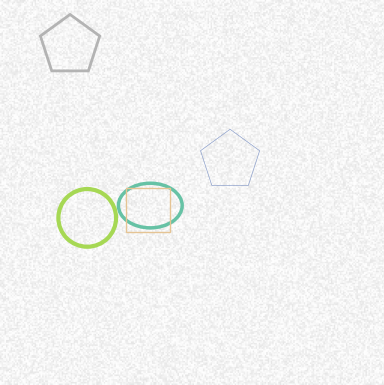[{"shape": "oval", "thickness": 2.5, "radius": 0.41, "center": [0.39, 0.466]}, {"shape": "pentagon", "thickness": 0.5, "radius": 0.4, "center": [0.598, 0.584]}, {"shape": "circle", "thickness": 3, "radius": 0.37, "center": [0.227, 0.434]}, {"shape": "square", "thickness": 1, "radius": 0.29, "center": [0.384, 0.455]}, {"shape": "pentagon", "thickness": 2, "radius": 0.4, "center": [0.182, 0.881]}]